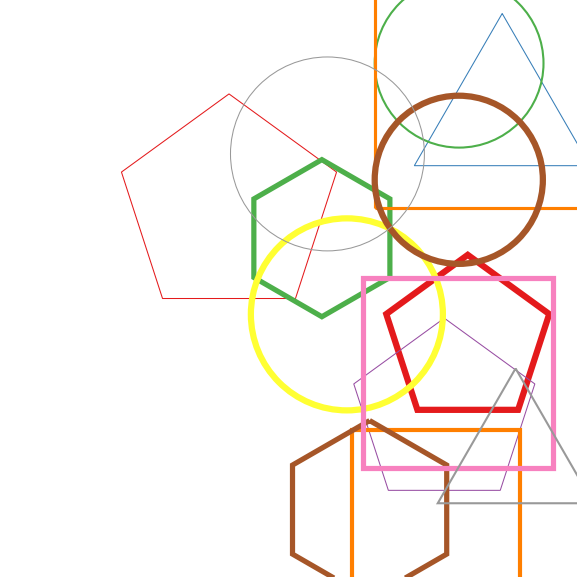[{"shape": "pentagon", "thickness": 3, "radius": 0.74, "center": [0.81, 0.409]}, {"shape": "pentagon", "thickness": 0.5, "radius": 0.98, "center": [0.397, 0.641]}, {"shape": "triangle", "thickness": 0.5, "radius": 0.88, "center": [0.87, 0.8]}, {"shape": "circle", "thickness": 1, "radius": 0.73, "center": [0.795, 0.89]}, {"shape": "hexagon", "thickness": 2.5, "radius": 0.68, "center": [0.557, 0.587]}, {"shape": "pentagon", "thickness": 0.5, "radius": 0.82, "center": [0.769, 0.283]}, {"shape": "square", "thickness": 2, "radius": 0.73, "center": [0.755, 0.109]}, {"shape": "square", "thickness": 1.5, "radius": 0.99, "center": [0.847, 0.836]}, {"shape": "circle", "thickness": 3, "radius": 0.83, "center": [0.601, 0.455]}, {"shape": "hexagon", "thickness": 2.5, "radius": 0.77, "center": [0.64, 0.117]}, {"shape": "circle", "thickness": 3, "radius": 0.73, "center": [0.794, 0.688]}, {"shape": "square", "thickness": 2.5, "radius": 0.82, "center": [0.793, 0.353]}, {"shape": "circle", "thickness": 0.5, "radius": 0.84, "center": [0.567, 0.733]}, {"shape": "triangle", "thickness": 1, "radius": 0.78, "center": [0.893, 0.206]}]